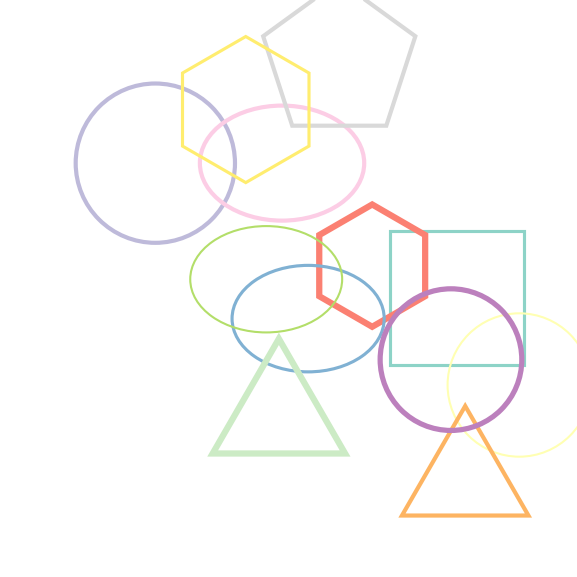[{"shape": "square", "thickness": 1.5, "radius": 0.58, "center": [0.792, 0.483]}, {"shape": "circle", "thickness": 1, "radius": 0.62, "center": [0.899, 0.332]}, {"shape": "circle", "thickness": 2, "radius": 0.69, "center": [0.269, 0.717]}, {"shape": "hexagon", "thickness": 3, "radius": 0.53, "center": [0.645, 0.539]}, {"shape": "oval", "thickness": 1.5, "radius": 0.66, "center": [0.534, 0.447]}, {"shape": "triangle", "thickness": 2, "radius": 0.63, "center": [0.806, 0.17]}, {"shape": "oval", "thickness": 1, "radius": 0.66, "center": [0.461, 0.516]}, {"shape": "oval", "thickness": 2, "radius": 0.71, "center": [0.488, 0.717]}, {"shape": "pentagon", "thickness": 2, "radius": 0.69, "center": [0.587, 0.894]}, {"shape": "circle", "thickness": 2.5, "radius": 0.61, "center": [0.781, 0.376]}, {"shape": "triangle", "thickness": 3, "radius": 0.66, "center": [0.483, 0.28]}, {"shape": "hexagon", "thickness": 1.5, "radius": 0.63, "center": [0.426, 0.809]}]